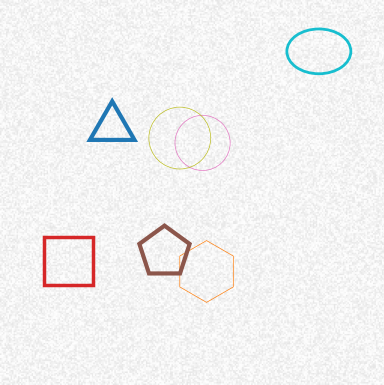[{"shape": "triangle", "thickness": 3, "radius": 0.33, "center": [0.291, 0.67]}, {"shape": "hexagon", "thickness": 0.5, "radius": 0.4, "center": [0.536, 0.295]}, {"shape": "square", "thickness": 2.5, "radius": 0.32, "center": [0.178, 0.322]}, {"shape": "pentagon", "thickness": 3, "radius": 0.34, "center": [0.427, 0.345]}, {"shape": "circle", "thickness": 0.5, "radius": 0.36, "center": [0.526, 0.629]}, {"shape": "circle", "thickness": 0.5, "radius": 0.4, "center": [0.467, 0.641]}, {"shape": "oval", "thickness": 2, "radius": 0.42, "center": [0.828, 0.867]}]